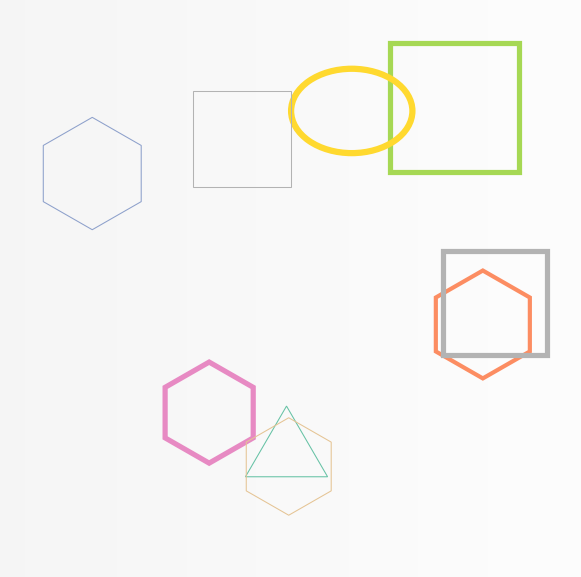[{"shape": "triangle", "thickness": 0.5, "radius": 0.41, "center": [0.493, 0.214]}, {"shape": "hexagon", "thickness": 2, "radius": 0.47, "center": [0.831, 0.437]}, {"shape": "hexagon", "thickness": 0.5, "radius": 0.49, "center": [0.159, 0.699]}, {"shape": "hexagon", "thickness": 2.5, "radius": 0.44, "center": [0.36, 0.285]}, {"shape": "square", "thickness": 2.5, "radius": 0.56, "center": [0.782, 0.813]}, {"shape": "oval", "thickness": 3, "radius": 0.52, "center": [0.605, 0.807]}, {"shape": "hexagon", "thickness": 0.5, "radius": 0.42, "center": [0.497, 0.191]}, {"shape": "square", "thickness": 0.5, "radius": 0.42, "center": [0.416, 0.758]}, {"shape": "square", "thickness": 2.5, "radius": 0.45, "center": [0.852, 0.474]}]